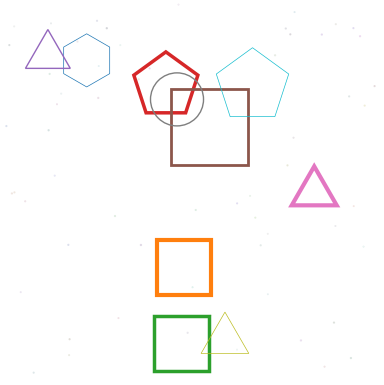[{"shape": "hexagon", "thickness": 0.5, "radius": 0.35, "center": [0.225, 0.843]}, {"shape": "square", "thickness": 3, "radius": 0.35, "center": [0.477, 0.305]}, {"shape": "square", "thickness": 2.5, "radius": 0.36, "center": [0.472, 0.108]}, {"shape": "pentagon", "thickness": 2.5, "radius": 0.44, "center": [0.431, 0.778]}, {"shape": "triangle", "thickness": 1, "radius": 0.34, "center": [0.124, 0.856]}, {"shape": "square", "thickness": 2, "radius": 0.5, "center": [0.543, 0.67]}, {"shape": "triangle", "thickness": 3, "radius": 0.34, "center": [0.816, 0.5]}, {"shape": "circle", "thickness": 1, "radius": 0.34, "center": [0.46, 0.742]}, {"shape": "triangle", "thickness": 0.5, "radius": 0.36, "center": [0.584, 0.118]}, {"shape": "pentagon", "thickness": 0.5, "radius": 0.49, "center": [0.656, 0.777]}]